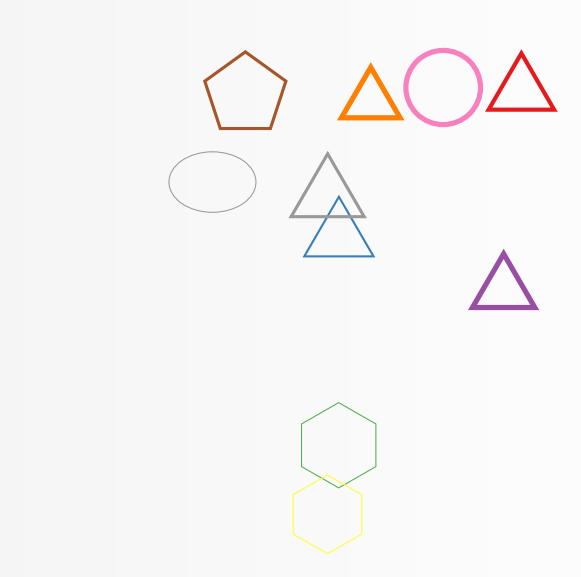[{"shape": "triangle", "thickness": 2, "radius": 0.33, "center": [0.897, 0.842]}, {"shape": "triangle", "thickness": 1, "radius": 0.34, "center": [0.583, 0.59]}, {"shape": "hexagon", "thickness": 0.5, "radius": 0.37, "center": [0.583, 0.228]}, {"shape": "triangle", "thickness": 2.5, "radius": 0.31, "center": [0.866, 0.498]}, {"shape": "triangle", "thickness": 2.5, "radius": 0.29, "center": [0.638, 0.824]}, {"shape": "hexagon", "thickness": 0.5, "radius": 0.34, "center": [0.563, 0.108]}, {"shape": "pentagon", "thickness": 1.5, "radius": 0.37, "center": [0.422, 0.836]}, {"shape": "circle", "thickness": 2.5, "radius": 0.32, "center": [0.763, 0.848]}, {"shape": "oval", "thickness": 0.5, "radius": 0.37, "center": [0.366, 0.684]}, {"shape": "triangle", "thickness": 1.5, "radius": 0.36, "center": [0.564, 0.66]}]